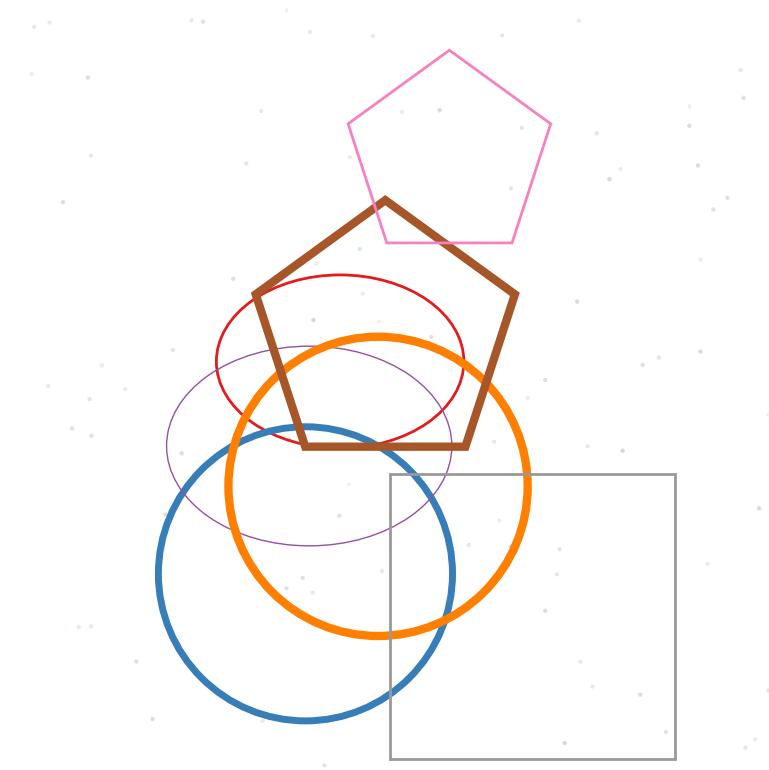[{"shape": "oval", "thickness": 1, "radius": 0.8, "center": [0.442, 0.53]}, {"shape": "circle", "thickness": 2.5, "radius": 0.95, "center": [0.397, 0.255]}, {"shape": "oval", "thickness": 0.5, "radius": 0.93, "center": [0.402, 0.421]}, {"shape": "circle", "thickness": 3, "radius": 0.97, "center": [0.491, 0.368]}, {"shape": "pentagon", "thickness": 3, "radius": 0.88, "center": [0.5, 0.563]}, {"shape": "pentagon", "thickness": 1, "radius": 0.69, "center": [0.584, 0.796]}, {"shape": "square", "thickness": 1, "radius": 0.92, "center": [0.691, 0.199]}]